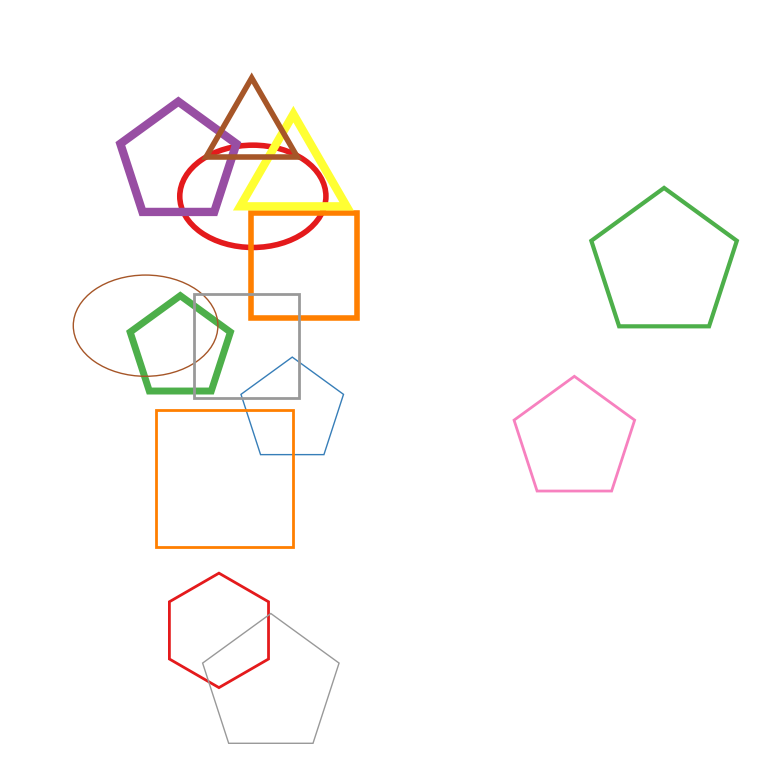[{"shape": "oval", "thickness": 2, "radius": 0.47, "center": [0.328, 0.745]}, {"shape": "hexagon", "thickness": 1, "radius": 0.37, "center": [0.284, 0.181]}, {"shape": "pentagon", "thickness": 0.5, "radius": 0.35, "center": [0.38, 0.466]}, {"shape": "pentagon", "thickness": 2.5, "radius": 0.34, "center": [0.234, 0.548]}, {"shape": "pentagon", "thickness": 1.5, "radius": 0.5, "center": [0.862, 0.657]}, {"shape": "pentagon", "thickness": 3, "radius": 0.4, "center": [0.232, 0.789]}, {"shape": "square", "thickness": 1, "radius": 0.44, "center": [0.291, 0.378]}, {"shape": "square", "thickness": 2, "radius": 0.34, "center": [0.395, 0.656]}, {"shape": "triangle", "thickness": 3, "radius": 0.4, "center": [0.381, 0.772]}, {"shape": "oval", "thickness": 0.5, "radius": 0.47, "center": [0.189, 0.577]}, {"shape": "triangle", "thickness": 2, "radius": 0.34, "center": [0.327, 0.83]}, {"shape": "pentagon", "thickness": 1, "radius": 0.41, "center": [0.746, 0.429]}, {"shape": "square", "thickness": 1, "radius": 0.34, "center": [0.32, 0.55]}, {"shape": "pentagon", "thickness": 0.5, "radius": 0.47, "center": [0.352, 0.11]}]